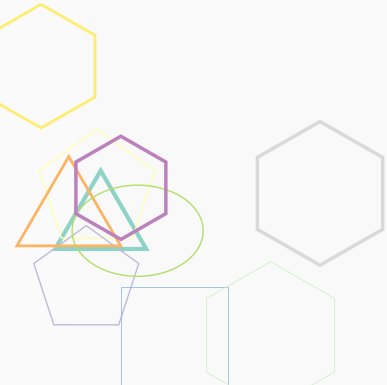[{"shape": "triangle", "thickness": 3, "radius": 0.68, "center": [0.26, 0.421]}, {"shape": "pentagon", "thickness": 1, "radius": 0.78, "center": [0.25, 0.508]}, {"shape": "pentagon", "thickness": 1, "radius": 0.71, "center": [0.223, 0.272]}, {"shape": "square", "thickness": 0.5, "radius": 0.69, "center": [0.45, 0.117]}, {"shape": "triangle", "thickness": 2, "radius": 0.77, "center": [0.177, 0.439]}, {"shape": "oval", "thickness": 1, "radius": 0.85, "center": [0.355, 0.401]}, {"shape": "hexagon", "thickness": 2.5, "radius": 0.93, "center": [0.826, 0.498]}, {"shape": "hexagon", "thickness": 2.5, "radius": 0.67, "center": [0.312, 0.512]}, {"shape": "hexagon", "thickness": 0.5, "radius": 0.96, "center": [0.698, 0.129]}, {"shape": "hexagon", "thickness": 2, "radius": 0.8, "center": [0.106, 0.828]}]